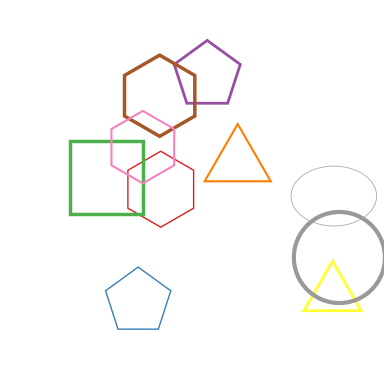[{"shape": "hexagon", "thickness": 1, "radius": 0.49, "center": [0.418, 0.509]}, {"shape": "pentagon", "thickness": 1, "radius": 0.45, "center": [0.359, 0.217]}, {"shape": "square", "thickness": 2.5, "radius": 0.47, "center": [0.277, 0.54]}, {"shape": "pentagon", "thickness": 2, "radius": 0.45, "center": [0.538, 0.805]}, {"shape": "triangle", "thickness": 1.5, "radius": 0.5, "center": [0.617, 0.579]}, {"shape": "triangle", "thickness": 2, "radius": 0.43, "center": [0.864, 0.236]}, {"shape": "hexagon", "thickness": 2.5, "radius": 0.53, "center": [0.415, 0.751]}, {"shape": "hexagon", "thickness": 1.5, "radius": 0.47, "center": [0.371, 0.618]}, {"shape": "oval", "thickness": 0.5, "radius": 0.56, "center": [0.867, 0.491]}, {"shape": "circle", "thickness": 3, "radius": 0.59, "center": [0.882, 0.331]}]